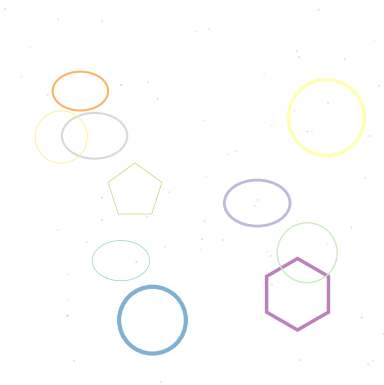[{"shape": "oval", "thickness": 0.5, "radius": 0.37, "center": [0.314, 0.323]}, {"shape": "circle", "thickness": 2.5, "radius": 0.49, "center": [0.848, 0.695]}, {"shape": "oval", "thickness": 2, "radius": 0.43, "center": [0.668, 0.473]}, {"shape": "circle", "thickness": 3, "radius": 0.43, "center": [0.396, 0.168]}, {"shape": "oval", "thickness": 1.5, "radius": 0.36, "center": [0.209, 0.763]}, {"shape": "pentagon", "thickness": 0.5, "radius": 0.37, "center": [0.351, 0.503]}, {"shape": "oval", "thickness": 1.5, "radius": 0.42, "center": [0.246, 0.647]}, {"shape": "hexagon", "thickness": 2.5, "radius": 0.46, "center": [0.773, 0.236]}, {"shape": "circle", "thickness": 1, "radius": 0.39, "center": [0.798, 0.343]}, {"shape": "circle", "thickness": 0.5, "radius": 0.34, "center": [0.159, 0.644]}]